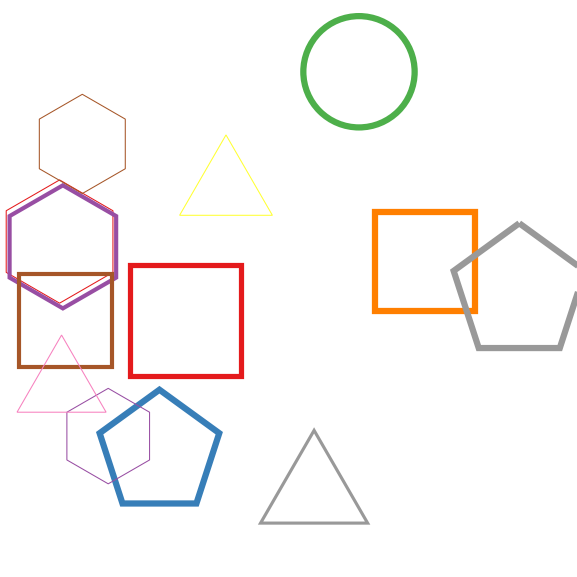[{"shape": "square", "thickness": 2.5, "radius": 0.48, "center": [0.322, 0.444]}, {"shape": "hexagon", "thickness": 0.5, "radius": 0.53, "center": [0.103, 0.581]}, {"shape": "pentagon", "thickness": 3, "radius": 0.54, "center": [0.276, 0.215]}, {"shape": "circle", "thickness": 3, "radius": 0.48, "center": [0.622, 0.875]}, {"shape": "hexagon", "thickness": 2, "radius": 0.53, "center": [0.109, 0.572]}, {"shape": "hexagon", "thickness": 0.5, "radius": 0.41, "center": [0.187, 0.244]}, {"shape": "square", "thickness": 3, "radius": 0.43, "center": [0.735, 0.546]}, {"shape": "triangle", "thickness": 0.5, "radius": 0.46, "center": [0.391, 0.673]}, {"shape": "hexagon", "thickness": 0.5, "radius": 0.43, "center": [0.143, 0.75]}, {"shape": "square", "thickness": 2, "radius": 0.4, "center": [0.114, 0.444]}, {"shape": "triangle", "thickness": 0.5, "radius": 0.45, "center": [0.107, 0.33]}, {"shape": "pentagon", "thickness": 3, "radius": 0.6, "center": [0.899, 0.493]}, {"shape": "triangle", "thickness": 1.5, "radius": 0.54, "center": [0.544, 0.147]}]